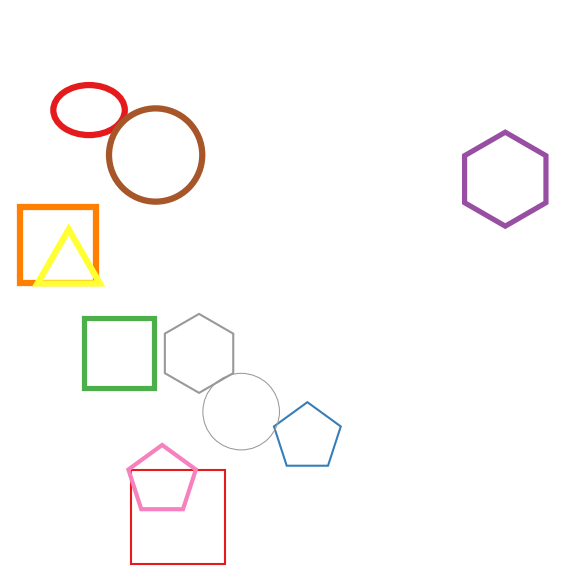[{"shape": "oval", "thickness": 3, "radius": 0.31, "center": [0.154, 0.809]}, {"shape": "square", "thickness": 1, "radius": 0.41, "center": [0.309, 0.104]}, {"shape": "pentagon", "thickness": 1, "radius": 0.3, "center": [0.532, 0.242]}, {"shape": "square", "thickness": 2.5, "radius": 0.3, "center": [0.206, 0.388]}, {"shape": "hexagon", "thickness": 2.5, "radius": 0.41, "center": [0.875, 0.689]}, {"shape": "square", "thickness": 3, "radius": 0.33, "center": [0.101, 0.575]}, {"shape": "triangle", "thickness": 3, "radius": 0.31, "center": [0.119, 0.539]}, {"shape": "circle", "thickness": 3, "radius": 0.4, "center": [0.27, 0.731]}, {"shape": "pentagon", "thickness": 2, "radius": 0.31, "center": [0.281, 0.167]}, {"shape": "circle", "thickness": 0.5, "radius": 0.33, "center": [0.418, 0.286]}, {"shape": "hexagon", "thickness": 1, "radius": 0.34, "center": [0.345, 0.387]}]